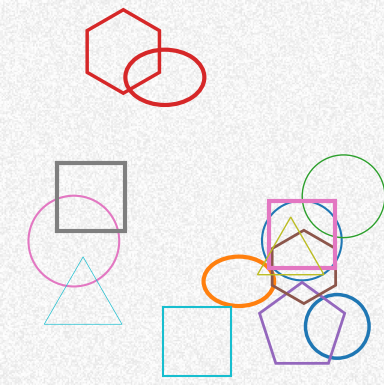[{"shape": "circle", "thickness": 2.5, "radius": 0.41, "center": [0.876, 0.152]}, {"shape": "circle", "thickness": 1.5, "radius": 0.52, "center": [0.784, 0.375]}, {"shape": "oval", "thickness": 3, "radius": 0.46, "center": [0.62, 0.269]}, {"shape": "circle", "thickness": 1, "radius": 0.54, "center": [0.892, 0.49]}, {"shape": "hexagon", "thickness": 2.5, "radius": 0.54, "center": [0.32, 0.866]}, {"shape": "oval", "thickness": 3, "radius": 0.51, "center": [0.428, 0.799]}, {"shape": "pentagon", "thickness": 2, "radius": 0.58, "center": [0.785, 0.15]}, {"shape": "hexagon", "thickness": 2, "radius": 0.48, "center": [0.789, 0.307]}, {"shape": "square", "thickness": 3, "radius": 0.43, "center": [0.785, 0.391]}, {"shape": "circle", "thickness": 1.5, "radius": 0.59, "center": [0.192, 0.374]}, {"shape": "square", "thickness": 3, "radius": 0.44, "center": [0.237, 0.489]}, {"shape": "triangle", "thickness": 1, "radius": 0.5, "center": [0.755, 0.336]}, {"shape": "square", "thickness": 1.5, "radius": 0.45, "center": [0.511, 0.113]}, {"shape": "triangle", "thickness": 0.5, "radius": 0.58, "center": [0.216, 0.216]}]